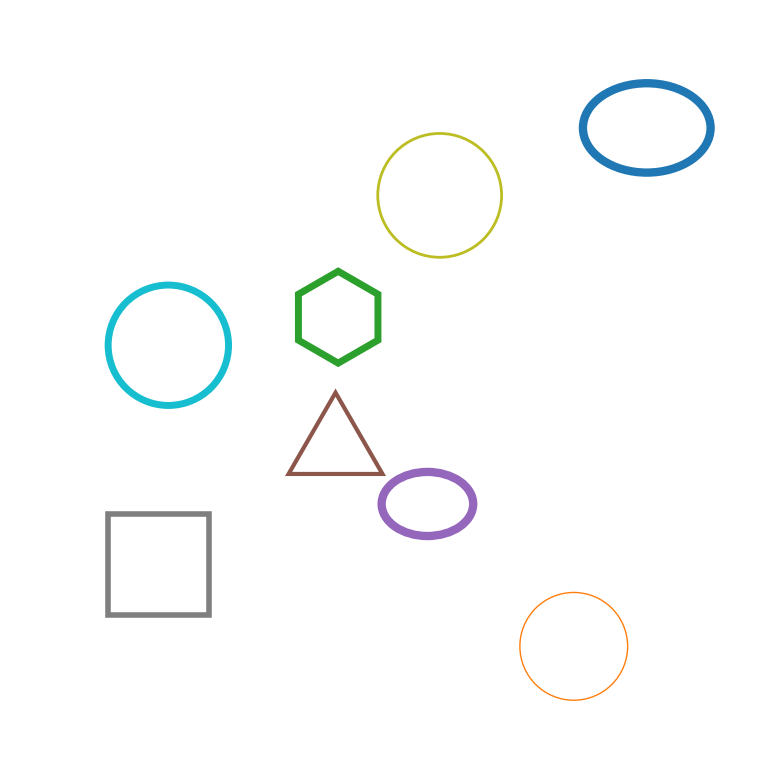[{"shape": "oval", "thickness": 3, "radius": 0.41, "center": [0.84, 0.834]}, {"shape": "circle", "thickness": 0.5, "radius": 0.35, "center": [0.745, 0.161]}, {"shape": "hexagon", "thickness": 2.5, "radius": 0.3, "center": [0.439, 0.588]}, {"shape": "oval", "thickness": 3, "radius": 0.3, "center": [0.555, 0.345]}, {"shape": "triangle", "thickness": 1.5, "radius": 0.35, "center": [0.436, 0.42]}, {"shape": "square", "thickness": 2, "radius": 0.33, "center": [0.206, 0.267]}, {"shape": "circle", "thickness": 1, "radius": 0.4, "center": [0.571, 0.746]}, {"shape": "circle", "thickness": 2.5, "radius": 0.39, "center": [0.219, 0.552]}]